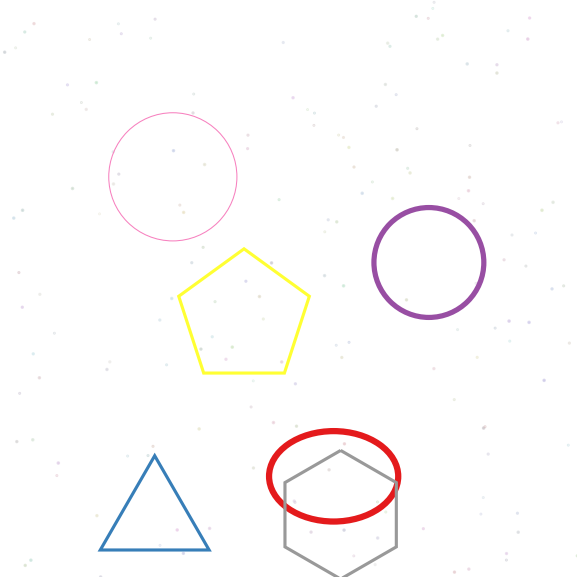[{"shape": "oval", "thickness": 3, "radius": 0.56, "center": [0.578, 0.174]}, {"shape": "triangle", "thickness": 1.5, "radius": 0.54, "center": [0.268, 0.101]}, {"shape": "circle", "thickness": 2.5, "radius": 0.48, "center": [0.743, 0.545]}, {"shape": "pentagon", "thickness": 1.5, "radius": 0.59, "center": [0.423, 0.449]}, {"shape": "circle", "thickness": 0.5, "radius": 0.55, "center": [0.299, 0.693]}, {"shape": "hexagon", "thickness": 1.5, "radius": 0.56, "center": [0.59, 0.108]}]